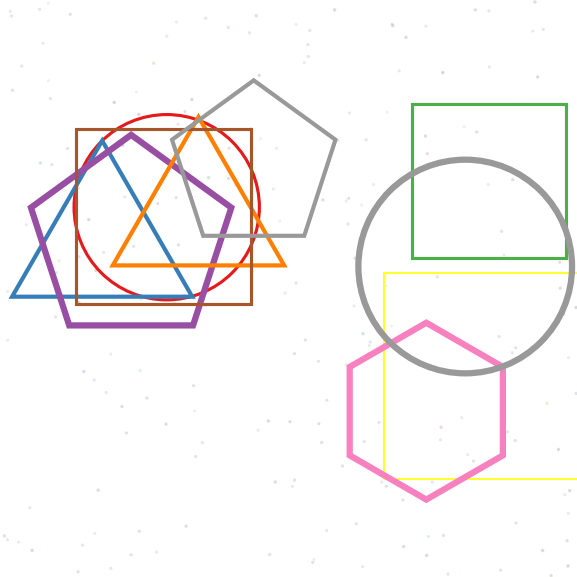[{"shape": "circle", "thickness": 1.5, "radius": 0.8, "center": [0.289, 0.64]}, {"shape": "triangle", "thickness": 2, "radius": 0.9, "center": [0.177, 0.575]}, {"shape": "square", "thickness": 1.5, "radius": 0.67, "center": [0.847, 0.686]}, {"shape": "pentagon", "thickness": 3, "radius": 0.91, "center": [0.227, 0.583]}, {"shape": "triangle", "thickness": 2, "radius": 0.86, "center": [0.344, 0.625]}, {"shape": "square", "thickness": 1, "radius": 0.89, "center": [0.843, 0.348]}, {"shape": "square", "thickness": 1.5, "radius": 0.76, "center": [0.283, 0.624]}, {"shape": "hexagon", "thickness": 3, "radius": 0.77, "center": [0.738, 0.287]}, {"shape": "pentagon", "thickness": 2, "radius": 0.74, "center": [0.439, 0.711]}, {"shape": "circle", "thickness": 3, "radius": 0.92, "center": [0.806, 0.538]}]